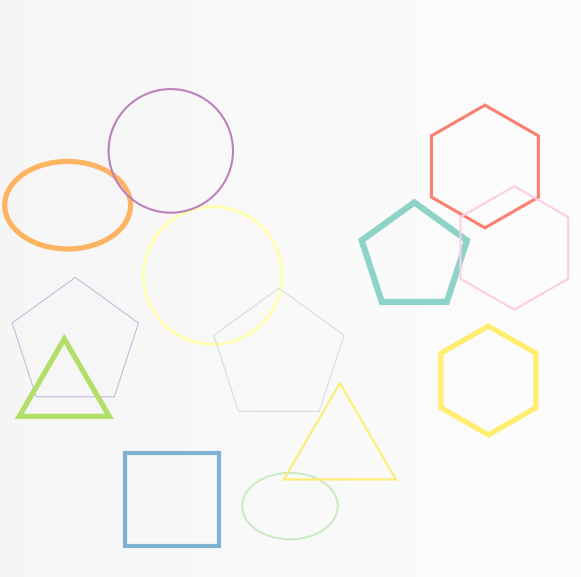[{"shape": "pentagon", "thickness": 3, "radius": 0.48, "center": [0.713, 0.553]}, {"shape": "circle", "thickness": 1.5, "radius": 0.6, "center": [0.366, 0.522]}, {"shape": "pentagon", "thickness": 0.5, "radius": 0.57, "center": [0.13, 0.404]}, {"shape": "hexagon", "thickness": 1.5, "radius": 0.53, "center": [0.834, 0.711]}, {"shape": "square", "thickness": 2, "radius": 0.4, "center": [0.296, 0.135]}, {"shape": "oval", "thickness": 2.5, "radius": 0.54, "center": [0.116, 0.644]}, {"shape": "triangle", "thickness": 2.5, "radius": 0.45, "center": [0.111, 0.323]}, {"shape": "hexagon", "thickness": 1, "radius": 0.53, "center": [0.885, 0.57]}, {"shape": "pentagon", "thickness": 0.5, "radius": 0.59, "center": [0.48, 0.382]}, {"shape": "circle", "thickness": 1, "radius": 0.54, "center": [0.294, 0.738]}, {"shape": "oval", "thickness": 1, "radius": 0.41, "center": [0.499, 0.123]}, {"shape": "hexagon", "thickness": 2.5, "radius": 0.47, "center": [0.84, 0.34]}, {"shape": "triangle", "thickness": 1, "radius": 0.56, "center": [0.585, 0.225]}]